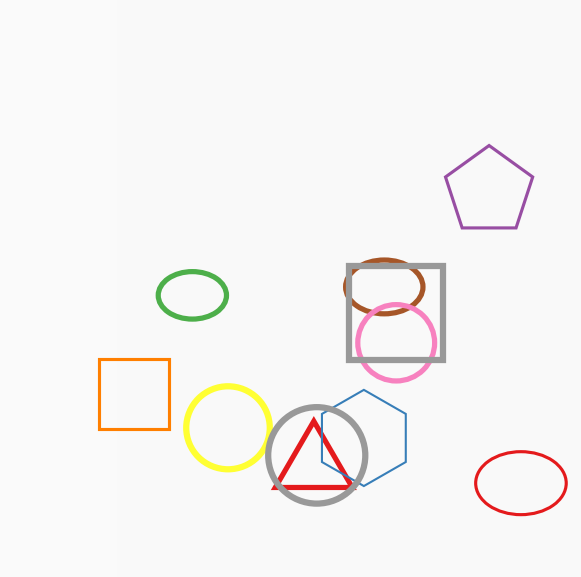[{"shape": "oval", "thickness": 1.5, "radius": 0.39, "center": [0.896, 0.162]}, {"shape": "triangle", "thickness": 2.5, "radius": 0.38, "center": [0.54, 0.193]}, {"shape": "hexagon", "thickness": 1, "radius": 0.42, "center": [0.626, 0.241]}, {"shape": "oval", "thickness": 2.5, "radius": 0.29, "center": [0.331, 0.488]}, {"shape": "pentagon", "thickness": 1.5, "radius": 0.39, "center": [0.841, 0.668]}, {"shape": "square", "thickness": 1.5, "radius": 0.3, "center": [0.231, 0.317]}, {"shape": "circle", "thickness": 3, "radius": 0.36, "center": [0.392, 0.258]}, {"shape": "oval", "thickness": 2.5, "radius": 0.33, "center": [0.661, 0.502]}, {"shape": "circle", "thickness": 2.5, "radius": 0.33, "center": [0.682, 0.406]}, {"shape": "circle", "thickness": 3, "radius": 0.42, "center": [0.545, 0.211]}, {"shape": "square", "thickness": 3, "radius": 0.41, "center": [0.681, 0.457]}]